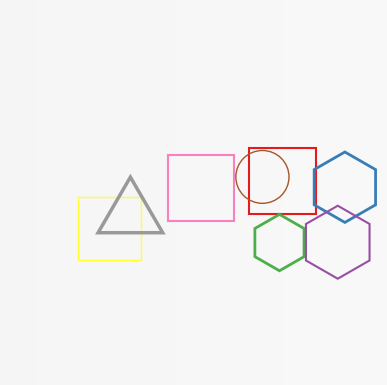[{"shape": "square", "thickness": 1.5, "radius": 0.43, "center": [0.729, 0.53]}, {"shape": "hexagon", "thickness": 2, "radius": 0.46, "center": [0.89, 0.514]}, {"shape": "hexagon", "thickness": 2, "radius": 0.37, "center": [0.721, 0.37]}, {"shape": "hexagon", "thickness": 1.5, "radius": 0.47, "center": [0.872, 0.371]}, {"shape": "square", "thickness": 1, "radius": 0.41, "center": [0.283, 0.407]}, {"shape": "circle", "thickness": 1, "radius": 0.34, "center": [0.677, 0.541]}, {"shape": "square", "thickness": 1.5, "radius": 0.43, "center": [0.518, 0.511]}, {"shape": "triangle", "thickness": 2.5, "radius": 0.48, "center": [0.336, 0.444]}]